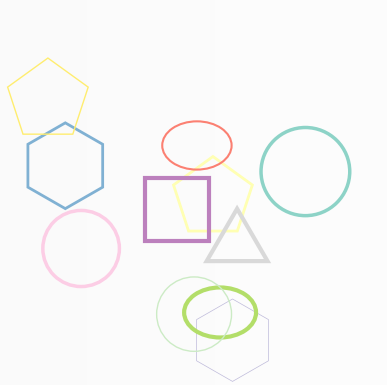[{"shape": "circle", "thickness": 2.5, "radius": 0.57, "center": [0.788, 0.554]}, {"shape": "pentagon", "thickness": 2, "radius": 0.53, "center": [0.55, 0.486]}, {"shape": "hexagon", "thickness": 0.5, "radius": 0.54, "center": [0.6, 0.116]}, {"shape": "oval", "thickness": 1.5, "radius": 0.45, "center": [0.508, 0.622]}, {"shape": "hexagon", "thickness": 2, "radius": 0.56, "center": [0.168, 0.57]}, {"shape": "oval", "thickness": 3, "radius": 0.46, "center": [0.568, 0.188]}, {"shape": "circle", "thickness": 2.5, "radius": 0.49, "center": [0.209, 0.355]}, {"shape": "triangle", "thickness": 3, "radius": 0.45, "center": [0.612, 0.367]}, {"shape": "square", "thickness": 3, "radius": 0.41, "center": [0.457, 0.455]}, {"shape": "circle", "thickness": 1, "radius": 0.48, "center": [0.501, 0.184]}, {"shape": "pentagon", "thickness": 1, "radius": 0.55, "center": [0.124, 0.74]}]